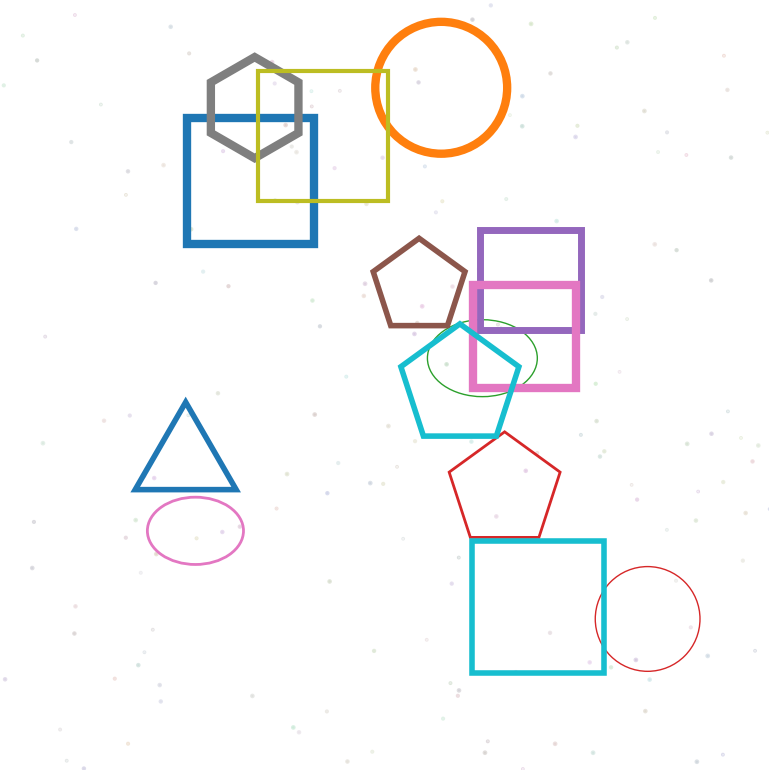[{"shape": "square", "thickness": 3, "radius": 0.41, "center": [0.325, 0.765]}, {"shape": "triangle", "thickness": 2, "radius": 0.38, "center": [0.241, 0.402]}, {"shape": "circle", "thickness": 3, "radius": 0.43, "center": [0.573, 0.886]}, {"shape": "oval", "thickness": 0.5, "radius": 0.36, "center": [0.626, 0.535]}, {"shape": "circle", "thickness": 0.5, "radius": 0.34, "center": [0.841, 0.196]}, {"shape": "pentagon", "thickness": 1, "radius": 0.38, "center": [0.655, 0.363]}, {"shape": "square", "thickness": 2.5, "radius": 0.33, "center": [0.689, 0.637]}, {"shape": "pentagon", "thickness": 2, "radius": 0.31, "center": [0.544, 0.628]}, {"shape": "oval", "thickness": 1, "radius": 0.31, "center": [0.254, 0.311]}, {"shape": "square", "thickness": 3, "radius": 0.33, "center": [0.681, 0.563]}, {"shape": "hexagon", "thickness": 3, "radius": 0.33, "center": [0.331, 0.86]}, {"shape": "square", "thickness": 1.5, "radius": 0.42, "center": [0.42, 0.824]}, {"shape": "pentagon", "thickness": 2, "radius": 0.4, "center": [0.597, 0.499]}, {"shape": "square", "thickness": 2, "radius": 0.43, "center": [0.699, 0.212]}]